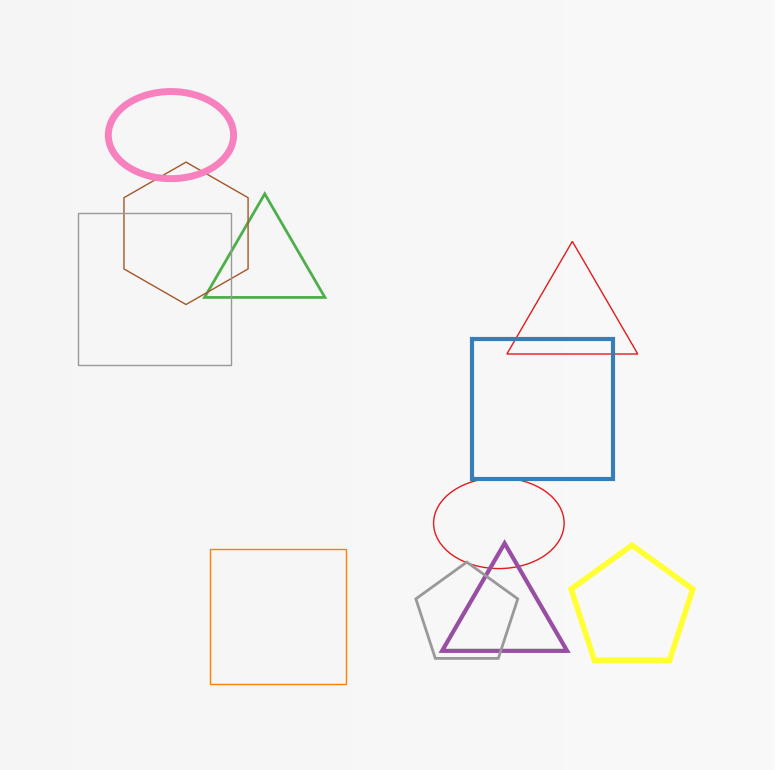[{"shape": "oval", "thickness": 0.5, "radius": 0.42, "center": [0.644, 0.321]}, {"shape": "triangle", "thickness": 0.5, "radius": 0.49, "center": [0.738, 0.589]}, {"shape": "square", "thickness": 1.5, "radius": 0.45, "center": [0.7, 0.469]}, {"shape": "triangle", "thickness": 1, "radius": 0.45, "center": [0.342, 0.659]}, {"shape": "triangle", "thickness": 1.5, "radius": 0.47, "center": [0.651, 0.201]}, {"shape": "square", "thickness": 0.5, "radius": 0.44, "center": [0.358, 0.199]}, {"shape": "pentagon", "thickness": 2, "radius": 0.41, "center": [0.815, 0.209]}, {"shape": "hexagon", "thickness": 0.5, "radius": 0.46, "center": [0.24, 0.697]}, {"shape": "oval", "thickness": 2.5, "radius": 0.4, "center": [0.221, 0.825]}, {"shape": "pentagon", "thickness": 1, "radius": 0.35, "center": [0.602, 0.201]}, {"shape": "square", "thickness": 0.5, "radius": 0.49, "center": [0.199, 0.624]}]